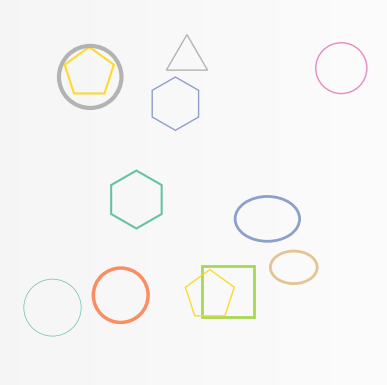[{"shape": "circle", "thickness": 0.5, "radius": 0.37, "center": [0.135, 0.201]}, {"shape": "hexagon", "thickness": 1.5, "radius": 0.38, "center": [0.352, 0.482]}, {"shape": "circle", "thickness": 2.5, "radius": 0.35, "center": [0.312, 0.233]}, {"shape": "hexagon", "thickness": 1, "radius": 0.35, "center": [0.453, 0.731]}, {"shape": "oval", "thickness": 2, "radius": 0.42, "center": [0.69, 0.431]}, {"shape": "circle", "thickness": 1, "radius": 0.33, "center": [0.881, 0.823]}, {"shape": "square", "thickness": 2, "radius": 0.33, "center": [0.589, 0.243]}, {"shape": "pentagon", "thickness": 1.5, "radius": 0.33, "center": [0.23, 0.811]}, {"shape": "pentagon", "thickness": 1, "radius": 0.33, "center": [0.542, 0.233]}, {"shape": "oval", "thickness": 2, "radius": 0.3, "center": [0.758, 0.306]}, {"shape": "circle", "thickness": 3, "radius": 0.4, "center": [0.233, 0.8]}, {"shape": "triangle", "thickness": 1, "radius": 0.31, "center": [0.482, 0.849]}]